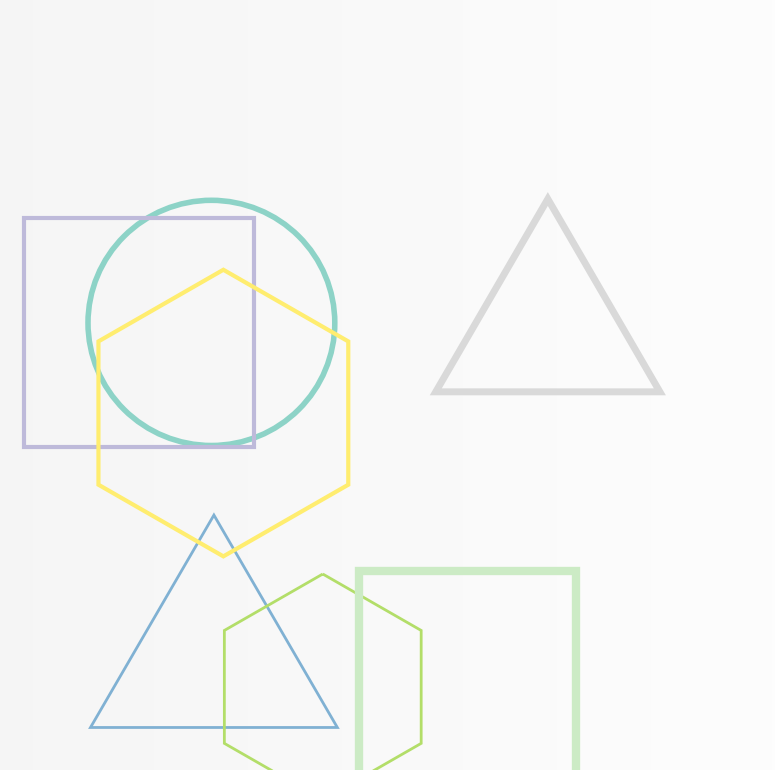[{"shape": "circle", "thickness": 2, "radius": 0.8, "center": [0.273, 0.581]}, {"shape": "square", "thickness": 1.5, "radius": 0.74, "center": [0.179, 0.568]}, {"shape": "triangle", "thickness": 1, "radius": 0.92, "center": [0.276, 0.147]}, {"shape": "hexagon", "thickness": 1, "radius": 0.73, "center": [0.416, 0.108]}, {"shape": "triangle", "thickness": 2.5, "radius": 0.83, "center": [0.707, 0.575]}, {"shape": "square", "thickness": 3, "radius": 0.7, "center": [0.603, 0.118]}, {"shape": "hexagon", "thickness": 1.5, "radius": 0.93, "center": [0.288, 0.464]}]